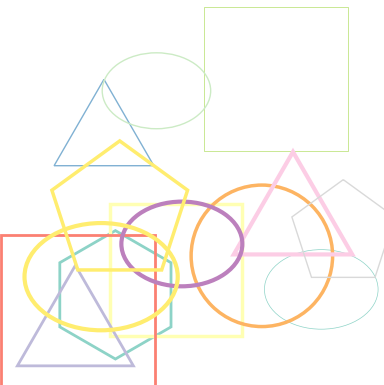[{"shape": "hexagon", "thickness": 2, "radius": 0.83, "center": [0.3, 0.234]}, {"shape": "oval", "thickness": 0.5, "radius": 0.74, "center": [0.834, 0.248]}, {"shape": "square", "thickness": 2.5, "radius": 0.86, "center": [0.457, 0.299]}, {"shape": "triangle", "thickness": 2, "radius": 0.87, "center": [0.196, 0.137]}, {"shape": "square", "thickness": 2, "radius": 1.0, "center": [0.203, 0.189]}, {"shape": "triangle", "thickness": 1, "radius": 0.75, "center": [0.27, 0.644]}, {"shape": "circle", "thickness": 2.5, "radius": 0.92, "center": [0.68, 0.336]}, {"shape": "square", "thickness": 0.5, "radius": 0.94, "center": [0.717, 0.794]}, {"shape": "triangle", "thickness": 3, "radius": 0.89, "center": [0.761, 0.428]}, {"shape": "pentagon", "thickness": 1, "radius": 0.7, "center": [0.892, 0.393]}, {"shape": "oval", "thickness": 3, "radius": 0.79, "center": [0.472, 0.366]}, {"shape": "oval", "thickness": 1, "radius": 0.7, "center": [0.406, 0.764]}, {"shape": "pentagon", "thickness": 2.5, "radius": 0.93, "center": [0.311, 0.449]}, {"shape": "oval", "thickness": 3, "radius": 0.99, "center": [0.263, 0.281]}]